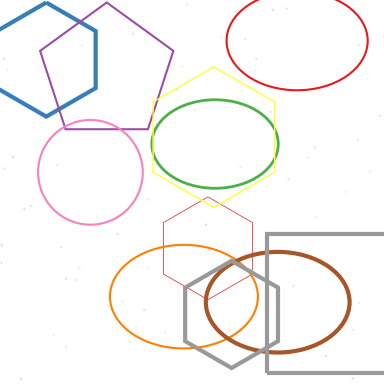[{"shape": "oval", "thickness": 1.5, "radius": 0.92, "center": [0.772, 0.894]}, {"shape": "hexagon", "thickness": 0.5, "radius": 0.67, "center": [0.54, 0.355]}, {"shape": "hexagon", "thickness": 3, "radius": 0.74, "center": [0.12, 0.845]}, {"shape": "oval", "thickness": 2, "radius": 0.82, "center": [0.559, 0.626]}, {"shape": "pentagon", "thickness": 1.5, "radius": 0.91, "center": [0.277, 0.812]}, {"shape": "oval", "thickness": 1.5, "radius": 0.96, "center": [0.478, 0.229]}, {"shape": "hexagon", "thickness": 1, "radius": 0.91, "center": [0.556, 0.644]}, {"shape": "oval", "thickness": 3, "radius": 0.93, "center": [0.721, 0.215]}, {"shape": "circle", "thickness": 1.5, "radius": 0.68, "center": [0.235, 0.552]}, {"shape": "square", "thickness": 3, "radius": 0.9, "center": [0.874, 0.212]}, {"shape": "hexagon", "thickness": 3, "radius": 0.7, "center": [0.601, 0.183]}]